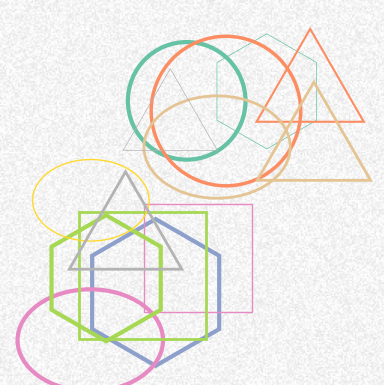[{"shape": "circle", "thickness": 3, "radius": 0.76, "center": [0.485, 0.738]}, {"shape": "hexagon", "thickness": 0.5, "radius": 0.75, "center": [0.693, 0.763]}, {"shape": "triangle", "thickness": 1.5, "radius": 0.8, "center": [0.806, 0.764]}, {"shape": "circle", "thickness": 2.5, "radius": 0.97, "center": [0.587, 0.712]}, {"shape": "hexagon", "thickness": 3, "radius": 0.95, "center": [0.404, 0.24]}, {"shape": "oval", "thickness": 3, "radius": 0.94, "center": [0.235, 0.116]}, {"shape": "square", "thickness": 1, "radius": 0.7, "center": [0.515, 0.329]}, {"shape": "hexagon", "thickness": 3, "radius": 0.82, "center": [0.276, 0.277]}, {"shape": "square", "thickness": 2, "radius": 0.82, "center": [0.371, 0.284]}, {"shape": "oval", "thickness": 1, "radius": 0.76, "center": [0.236, 0.48]}, {"shape": "oval", "thickness": 2, "radius": 0.95, "center": [0.564, 0.618]}, {"shape": "triangle", "thickness": 2, "radius": 0.85, "center": [0.815, 0.617]}, {"shape": "triangle", "thickness": 2, "radius": 0.84, "center": [0.326, 0.385]}, {"shape": "triangle", "thickness": 0.5, "radius": 0.71, "center": [0.442, 0.68]}]